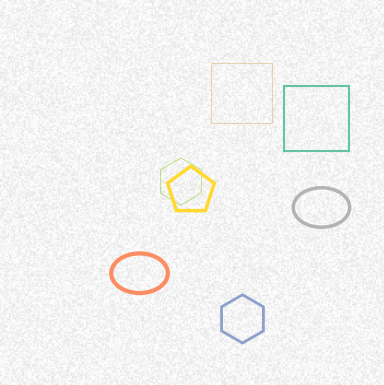[{"shape": "square", "thickness": 1.5, "radius": 0.42, "center": [0.822, 0.692]}, {"shape": "oval", "thickness": 3, "radius": 0.37, "center": [0.362, 0.29]}, {"shape": "hexagon", "thickness": 2, "radius": 0.31, "center": [0.63, 0.172]}, {"shape": "hexagon", "thickness": 0.5, "radius": 0.31, "center": [0.47, 0.529]}, {"shape": "pentagon", "thickness": 2.5, "radius": 0.32, "center": [0.496, 0.505]}, {"shape": "square", "thickness": 0.5, "radius": 0.39, "center": [0.627, 0.758]}, {"shape": "oval", "thickness": 2.5, "radius": 0.37, "center": [0.835, 0.461]}]